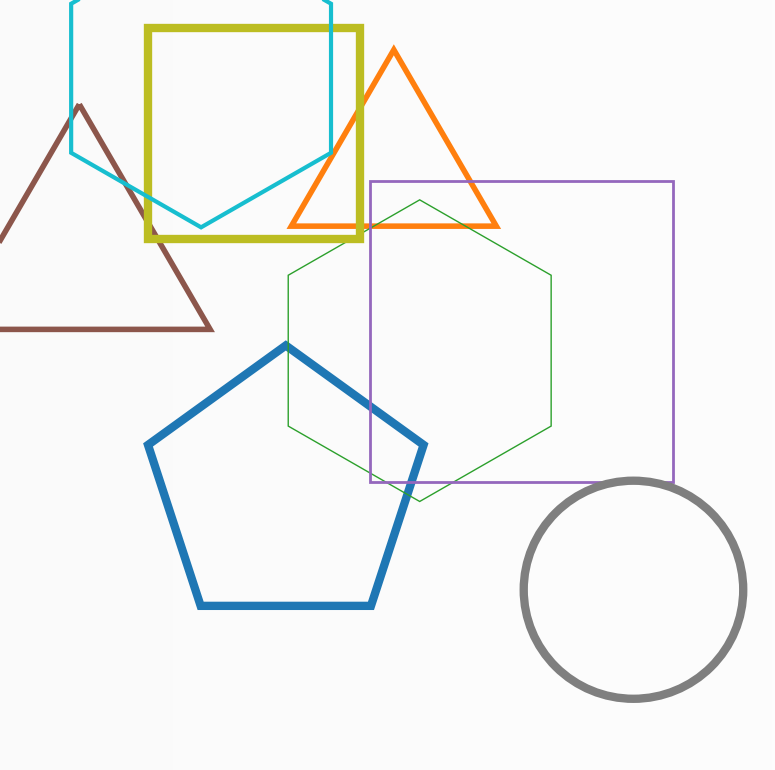[{"shape": "pentagon", "thickness": 3, "radius": 0.93, "center": [0.369, 0.364]}, {"shape": "triangle", "thickness": 2, "radius": 0.76, "center": [0.508, 0.783]}, {"shape": "hexagon", "thickness": 0.5, "radius": 0.98, "center": [0.542, 0.545]}, {"shape": "square", "thickness": 1, "radius": 0.98, "center": [0.673, 0.569]}, {"shape": "triangle", "thickness": 2, "radius": 0.97, "center": [0.102, 0.67]}, {"shape": "circle", "thickness": 3, "radius": 0.71, "center": [0.817, 0.234]}, {"shape": "square", "thickness": 3, "radius": 0.68, "center": [0.328, 0.827]}, {"shape": "hexagon", "thickness": 1.5, "radius": 0.97, "center": [0.259, 0.898]}]